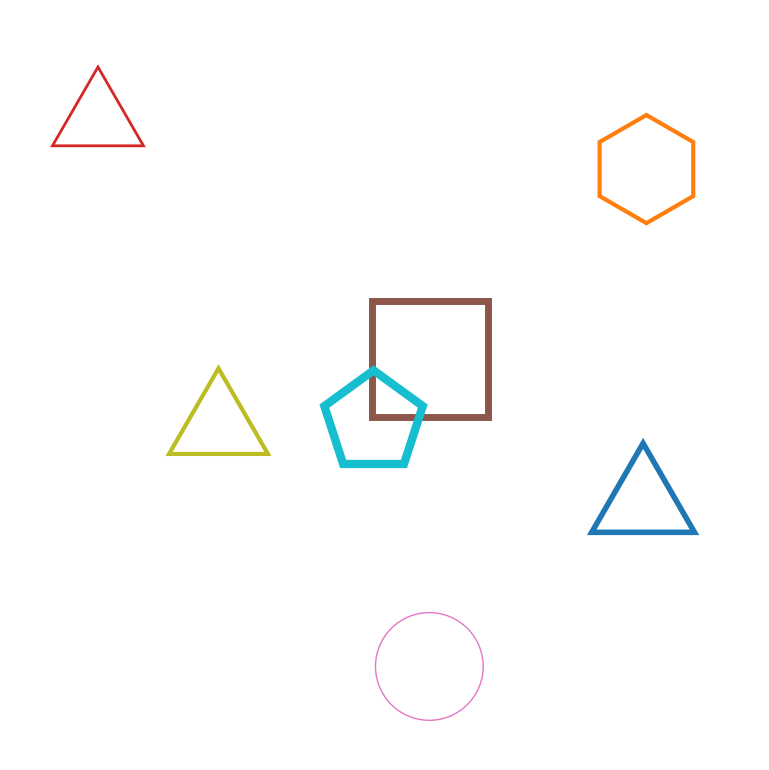[{"shape": "triangle", "thickness": 2, "radius": 0.39, "center": [0.835, 0.347]}, {"shape": "hexagon", "thickness": 1.5, "radius": 0.35, "center": [0.84, 0.78]}, {"shape": "triangle", "thickness": 1, "radius": 0.34, "center": [0.127, 0.845]}, {"shape": "square", "thickness": 2.5, "radius": 0.37, "center": [0.558, 0.534]}, {"shape": "circle", "thickness": 0.5, "radius": 0.35, "center": [0.558, 0.134]}, {"shape": "triangle", "thickness": 1.5, "radius": 0.37, "center": [0.284, 0.448]}, {"shape": "pentagon", "thickness": 3, "radius": 0.34, "center": [0.485, 0.452]}]